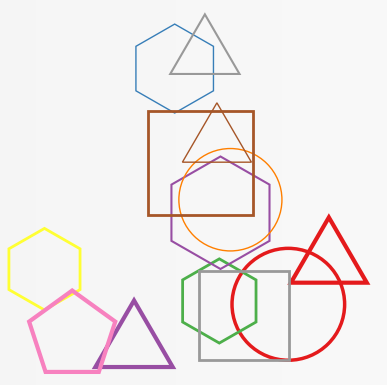[{"shape": "circle", "thickness": 2.5, "radius": 0.73, "center": [0.744, 0.21]}, {"shape": "triangle", "thickness": 3, "radius": 0.57, "center": [0.849, 0.322]}, {"shape": "hexagon", "thickness": 1, "radius": 0.58, "center": [0.451, 0.822]}, {"shape": "hexagon", "thickness": 2, "radius": 0.55, "center": [0.566, 0.218]}, {"shape": "triangle", "thickness": 3, "radius": 0.58, "center": [0.346, 0.104]}, {"shape": "hexagon", "thickness": 1.5, "radius": 0.73, "center": [0.569, 0.447]}, {"shape": "circle", "thickness": 1, "radius": 0.66, "center": [0.595, 0.481]}, {"shape": "hexagon", "thickness": 2, "radius": 0.53, "center": [0.115, 0.301]}, {"shape": "square", "thickness": 2, "radius": 0.67, "center": [0.518, 0.577]}, {"shape": "triangle", "thickness": 1, "radius": 0.51, "center": [0.56, 0.63]}, {"shape": "pentagon", "thickness": 3, "radius": 0.58, "center": [0.186, 0.129]}, {"shape": "triangle", "thickness": 1.5, "radius": 0.52, "center": [0.529, 0.86]}, {"shape": "square", "thickness": 2, "radius": 0.58, "center": [0.629, 0.181]}]